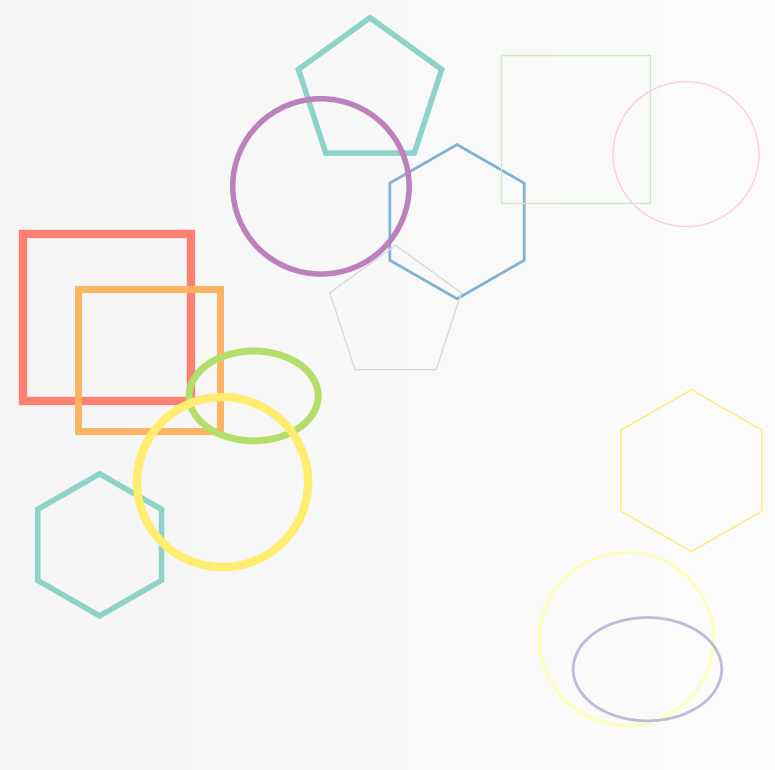[{"shape": "hexagon", "thickness": 2, "radius": 0.46, "center": [0.129, 0.292]}, {"shape": "pentagon", "thickness": 2, "radius": 0.49, "center": [0.477, 0.88]}, {"shape": "circle", "thickness": 1, "radius": 0.56, "center": [0.808, 0.17]}, {"shape": "oval", "thickness": 1, "radius": 0.48, "center": [0.835, 0.131]}, {"shape": "square", "thickness": 3, "radius": 0.54, "center": [0.139, 0.588]}, {"shape": "hexagon", "thickness": 1, "radius": 0.5, "center": [0.59, 0.712]}, {"shape": "square", "thickness": 2.5, "radius": 0.46, "center": [0.192, 0.532]}, {"shape": "oval", "thickness": 2.5, "radius": 0.42, "center": [0.327, 0.486]}, {"shape": "circle", "thickness": 0.5, "radius": 0.47, "center": [0.885, 0.8]}, {"shape": "pentagon", "thickness": 0.5, "radius": 0.45, "center": [0.51, 0.592]}, {"shape": "circle", "thickness": 2, "radius": 0.57, "center": [0.414, 0.758]}, {"shape": "square", "thickness": 0.5, "radius": 0.48, "center": [0.743, 0.833]}, {"shape": "circle", "thickness": 3, "radius": 0.55, "center": [0.287, 0.374]}, {"shape": "hexagon", "thickness": 0.5, "radius": 0.53, "center": [0.892, 0.389]}]